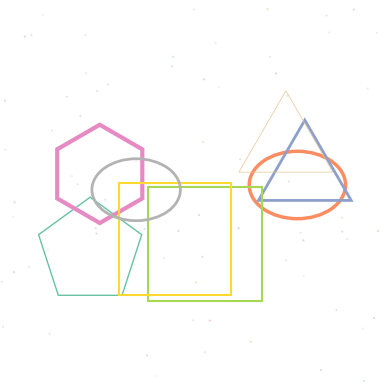[{"shape": "pentagon", "thickness": 1, "radius": 0.7, "center": [0.234, 0.347]}, {"shape": "oval", "thickness": 2.5, "radius": 0.63, "center": [0.772, 0.519]}, {"shape": "triangle", "thickness": 2, "radius": 0.7, "center": [0.792, 0.549]}, {"shape": "hexagon", "thickness": 3, "radius": 0.64, "center": [0.259, 0.548]}, {"shape": "square", "thickness": 1.5, "radius": 0.74, "center": [0.533, 0.366]}, {"shape": "square", "thickness": 1.5, "radius": 0.73, "center": [0.455, 0.379]}, {"shape": "triangle", "thickness": 0.5, "radius": 0.7, "center": [0.743, 0.623]}, {"shape": "oval", "thickness": 2, "radius": 0.57, "center": [0.354, 0.507]}]